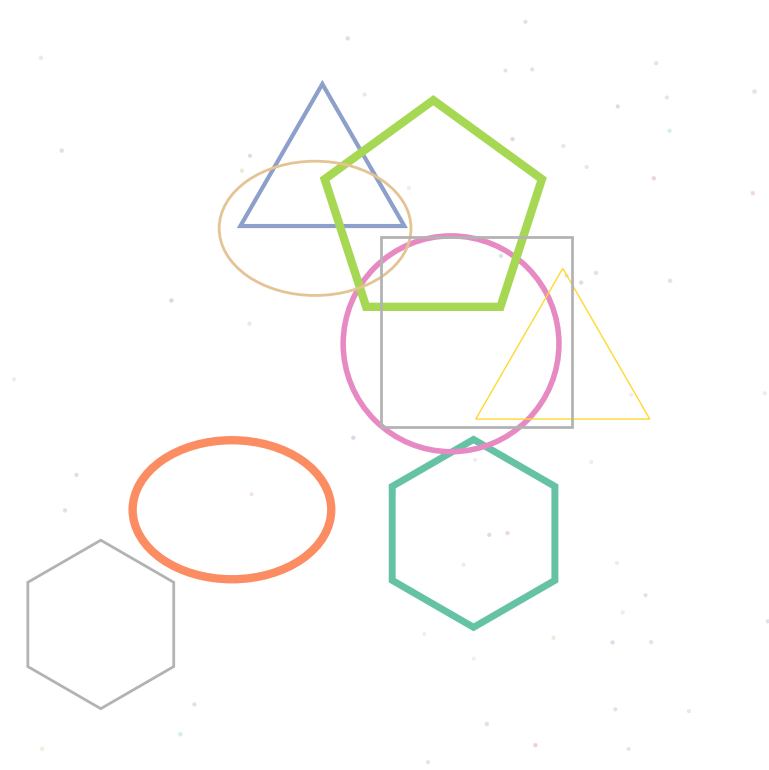[{"shape": "hexagon", "thickness": 2.5, "radius": 0.61, "center": [0.615, 0.307]}, {"shape": "oval", "thickness": 3, "radius": 0.64, "center": [0.301, 0.338]}, {"shape": "triangle", "thickness": 1.5, "radius": 0.61, "center": [0.419, 0.768]}, {"shape": "circle", "thickness": 2, "radius": 0.7, "center": [0.586, 0.554]}, {"shape": "pentagon", "thickness": 3, "radius": 0.74, "center": [0.563, 0.722]}, {"shape": "triangle", "thickness": 0.5, "radius": 0.65, "center": [0.731, 0.521]}, {"shape": "oval", "thickness": 1, "radius": 0.62, "center": [0.409, 0.703]}, {"shape": "square", "thickness": 1, "radius": 0.62, "center": [0.618, 0.569]}, {"shape": "hexagon", "thickness": 1, "radius": 0.55, "center": [0.131, 0.189]}]